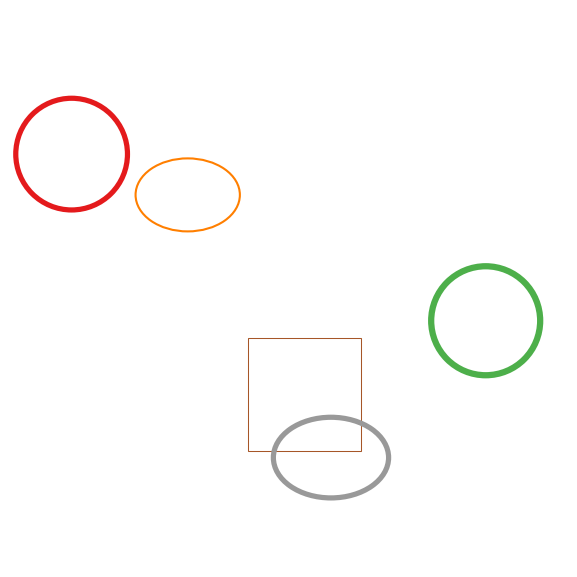[{"shape": "circle", "thickness": 2.5, "radius": 0.48, "center": [0.124, 0.732]}, {"shape": "circle", "thickness": 3, "radius": 0.47, "center": [0.841, 0.444]}, {"shape": "oval", "thickness": 1, "radius": 0.45, "center": [0.325, 0.662]}, {"shape": "square", "thickness": 0.5, "radius": 0.49, "center": [0.527, 0.316]}, {"shape": "oval", "thickness": 2.5, "radius": 0.5, "center": [0.573, 0.207]}]